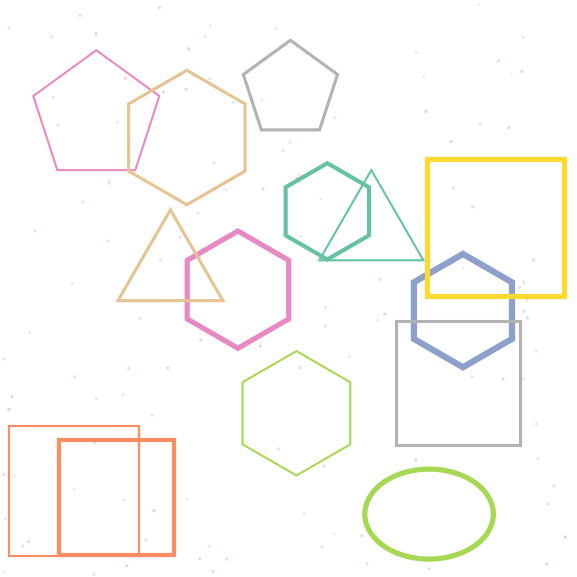[{"shape": "hexagon", "thickness": 2, "radius": 0.42, "center": [0.567, 0.633]}, {"shape": "triangle", "thickness": 1, "radius": 0.52, "center": [0.643, 0.6]}, {"shape": "square", "thickness": 1, "radius": 0.56, "center": [0.128, 0.149]}, {"shape": "square", "thickness": 2, "radius": 0.5, "center": [0.202, 0.137]}, {"shape": "hexagon", "thickness": 3, "radius": 0.49, "center": [0.802, 0.461]}, {"shape": "hexagon", "thickness": 2.5, "radius": 0.51, "center": [0.412, 0.498]}, {"shape": "pentagon", "thickness": 1, "radius": 0.57, "center": [0.167, 0.797]}, {"shape": "hexagon", "thickness": 1, "radius": 0.54, "center": [0.513, 0.283]}, {"shape": "oval", "thickness": 2.5, "radius": 0.56, "center": [0.743, 0.109]}, {"shape": "square", "thickness": 2.5, "radius": 0.59, "center": [0.858, 0.605]}, {"shape": "triangle", "thickness": 1.5, "radius": 0.52, "center": [0.295, 0.531]}, {"shape": "hexagon", "thickness": 1.5, "radius": 0.58, "center": [0.324, 0.761]}, {"shape": "pentagon", "thickness": 1.5, "radius": 0.43, "center": [0.503, 0.844]}, {"shape": "square", "thickness": 1.5, "radius": 0.54, "center": [0.793, 0.336]}]